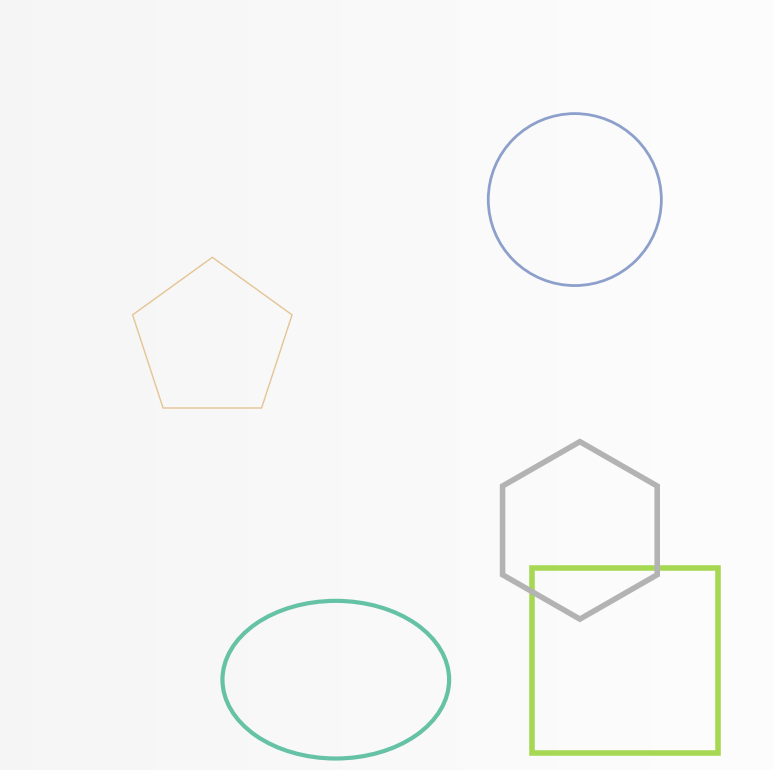[{"shape": "oval", "thickness": 1.5, "radius": 0.73, "center": [0.433, 0.117]}, {"shape": "circle", "thickness": 1, "radius": 0.56, "center": [0.742, 0.741]}, {"shape": "square", "thickness": 2, "radius": 0.6, "center": [0.807, 0.142]}, {"shape": "pentagon", "thickness": 0.5, "radius": 0.54, "center": [0.274, 0.558]}, {"shape": "hexagon", "thickness": 2, "radius": 0.58, "center": [0.748, 0.311]}]